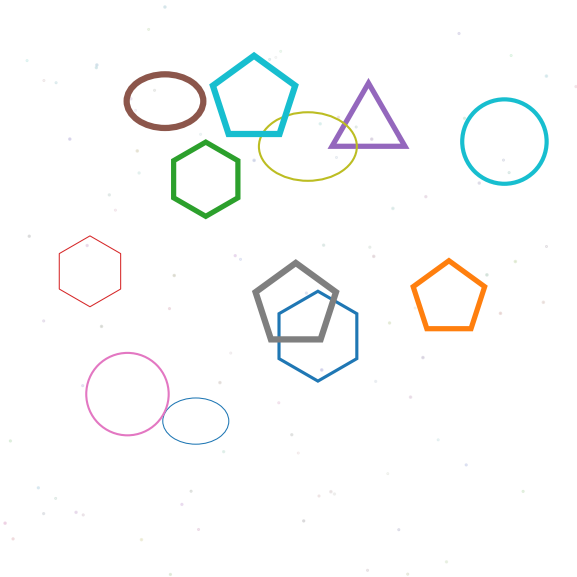[{"shape": "hexagon", "thickness": 1.5, "radius": 0.39, "center": [0.551, 0.417]}, {"shape": "oval", "thickness": 0.5, "radius": 0.29, "center": [0.339, 0.27]}, {"shape": "pentagon", "thickness": 2.5, "radius": 0.33, "center": [0.777, 0.483]}, {"shape": "hexagon", "thickness": 2.5, "radius": 0.32, "center": [0.356, 0.689]}, {"shape": "hexagon", "thickness": 0.5, "radius": 0.31, "center": [0.156, 0.529]}, {"shape": "triangle", "thickness": 2.5, "radius": 0.36, "center": [0.638, 0.782]}, {"shape": "oval", "thickness": 3, "radius": 0.33, "center": [0.286, 0.824]}, {"shape": "circle", "thickness": 1, "radius": 0.36, "center": [0.221, 0.317]}, {"shape": "pentagon", "thickness": 3, "radius": 0.37, "center": [0.512, 0.471]}, {"shape": "oval", "thickness": 1, "radius": 0.42, "center": [0.533, 0.745]}, {"shape": "circle", "thickness": 2, "radius": 0.37, "center": [0.873, 0.754]}, {"shape": "pentagon", "thickness": 3, "radius": 0.37, "center": [0.44, 0.828]}]